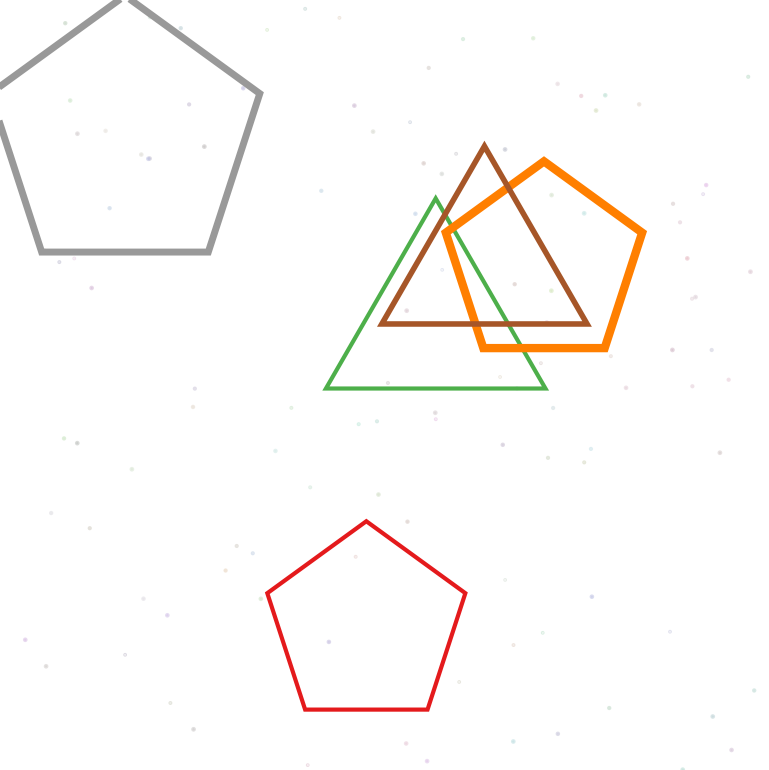[{"shape": "pentagon", "thickness": 1.5, "radius": 0.68, "center": [0.476, 0.188]}, {"shape": "triangle", "thickness": 1.5, "radius": 0.82, "center": [0.566, 0.578]}, {"shape": "pentagon", "thickness": 3, "radius": 0.67, "center": [0.706, 0.656]}, {"shape": "triangle", "thickness": 2, "radius": 0.77, "center": [0.629, 0.656]}, {"shape": "pentagon", "thickness": 2.5, "radius": 0.92, "center": [0.162, 0.822]}]